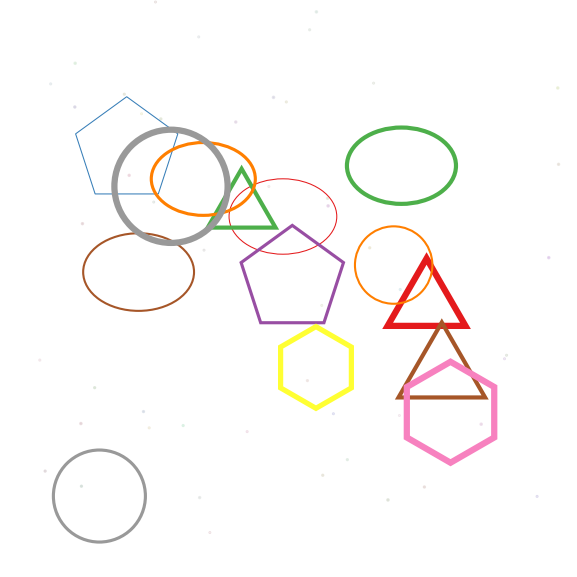[{"shape": "oval", "thickness": 0.5, "radius": 0.47, "center": [0.49, 0.624]}, {"shape": "triangle", "thickness": 3, "radius": 0.39, "center": [0.739, 0.474]}, {"shape": "pentagon", "thickness": 0.5, "radius": 0.47, "center": [0.219, 0.739]}, {"shape": "oval", "thickness": 2, "radius": 0.47, "center": [0.695, 0.712]}, {"shape": "triangle", "thickness": 2, "radius": 0.34, "center": [0.418, 0.639]}, {"shape": "pentagon", "thickness": 1.5, "radius": 0.47, "center": [0.506, 0.516]}, {"shape": "oval", "thickness": 1.5, "radius": 0.45, "center": [0.352, 0.689]}, {"shape": "circle", "thickness": 1, "radius": 0.34, "center": [0.682, 0.54]}, {"shape": "hexagon", "thickness": 2.5, "radius": 0.35, "center": [0.547, 0.363]}, {"shape": "oval", "thickness": 1, "radius": 0.48, "center": [0.24, 0.528]}, {"shape": "triangle", "thickness": 2, "radius": 0.43, "center": [0.765, 0.354]}, {"shape": "hexagon", "thickness": 3, "radius": 0.44, "center": [0.78, 0.285]}, {"shape": "circle", "thickness": 1.5, "radius": 0.4, "center": [0.172, 0.14]}, {"shape": "circle", "thickness": 3, "radius": 0.49, "center": [0.296, 0.677]}]